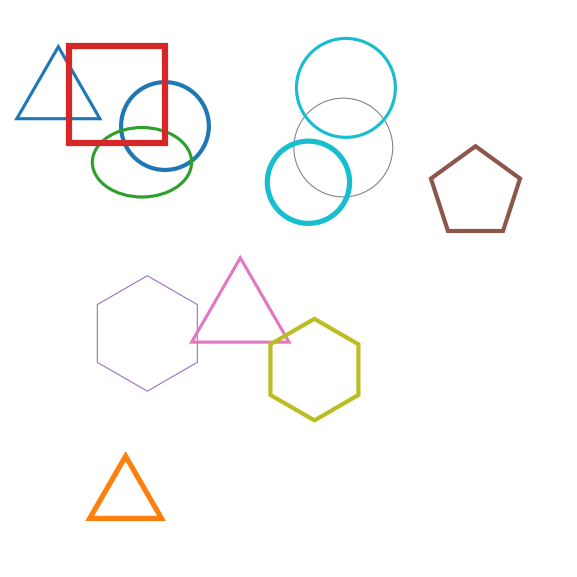[{"shape": "triangle", "thickness": 1.5, "radius": 0.42, "center": [0.101, 0.835]}, {"shape": "circle", "thickness": 2, "radius": 0.38, "center": [0.286, 0.781]}, {"shape": "triangle", "thickness": 2.5, "radius": 0.36, "center": [0.218, 0.137]}, {"shape": "oval", "thickness": 1.5, "radius": 0.43, "center": [0.246, 0.718]}, {"shape": "square", "thickness": 3, "radius": 0.42, "center": [0.202, 0.835]}, {"shape": "hexagon", "thickness": 0.5, "radius": 0.5, "center": [0.255, 0.422]}, {"shape": "pentagon", "thickness": 2, "radius": 0.41, "center": [0.823, 0.665]}, {"shape": "triangle", "thickness": 1.5, "radius": 0.49, "center": [0.416, 0.455]}, {"shape": "circle", "thickness": 0.5, "radius": 0.43, "center": [0.594, 0.744]}, {"shape": "hexagon", "thickness": 2, "radius": 0.44, "center": [0.544, 0.359]}, {"shape": "circle", "thickness": 2.5, "radius": 0.36, "center": [0.534, 0.684]}, {"shape": "circle", "thickness": 1.5, "radius": 0.43, "center": [0.599, 0.847]}]